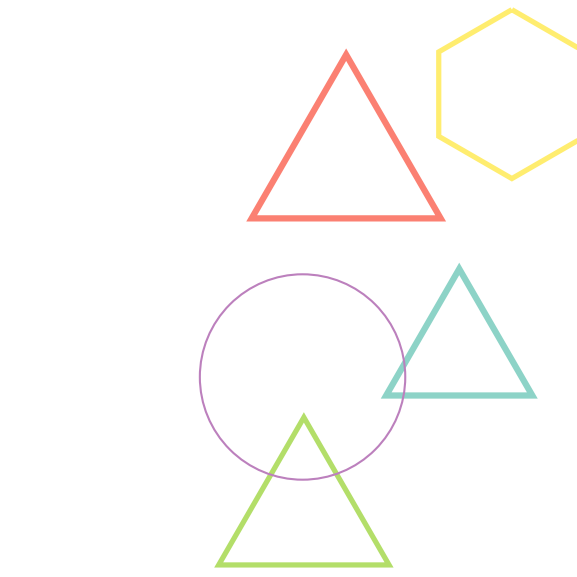[{"shape": "triangle", "thickness": 3, "radius": 0.73, "center": [0.795, 0.387]}, {"shape": "triangle", "thickness": 3, "radius": 0.94, "center": [0.599, 0.715]}, {"shape": "triangle", "thickness": 2.5, "radius": 0.85, "center": [0.526, 0.106]}, {"shape": "circle", "thickness": 1, "radius": 0.89, "center": [0.524, 0.346]}, {"shape": "hexagon", "thickness": 2.5, "radius": 0.73, "center": [0.886, 0.836]}]